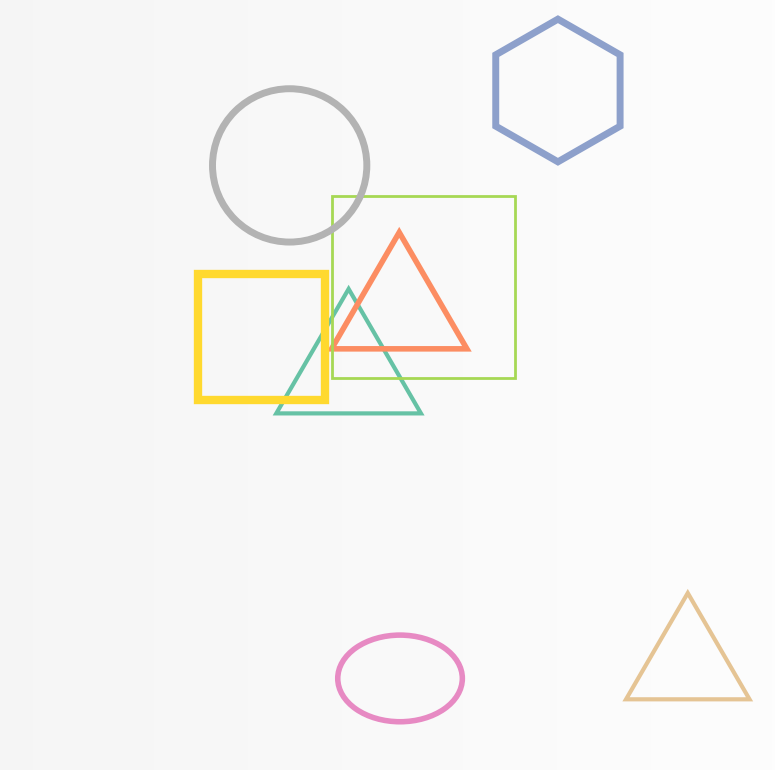[{"shape": "triangle", "thickness": 1.5, "radius": 0.54, "center": [0.45, 0.517]}, {"shape": "triangle", "thickness": 2, "radius": 0.5, "center": [0.515, 0.597]}, {"shape": "hexagon", "thickness": 2.5, "radius": 0.46, "center": [0.72, 0.882]}, {"shape": "oval", "thickness": 2, "radius": 0.4, "center": [0.516, 0.119]}, {"shape": "square", "thickness": 1, "radius": 0.59, "center": [0.547, 0.628]}, {"shape": "square", "thickness": 3, "radius": 0.41, "center": [0.337, 0.563]}, {"shape": "triangle", "thickness": 1.5, "radius": 0.46, "center": [0.887, 0.138]}, {"shape": "circle", "thickness": 2.5, "radius": 0.5, "center": [0.374, 0.785]}]